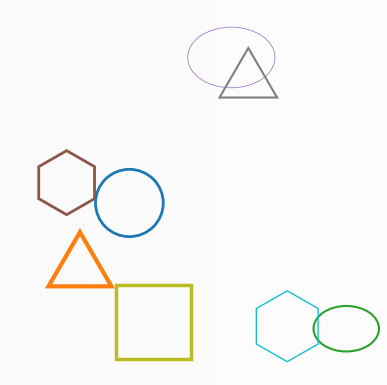[{"shape": "circle", "thickness": 2, "radius": 0.44, "center": [0.334, 0.473]}, {"shape": "triangle", "thickness": 3, "radius": 0.47, "center": [0.206, 0.303]}, {"shape": "oval", "thickness": 1.5, "radius": 0.42, "center": [0.894, 0.146]}, {"shape": "oval", "thickness": 0.5, "radius": 0.56, "center": [0.597, 0.851]}, {"shape": "hexagon", "thickness": 2, "radius": 0.42, "center": [0.172, 0.526]}, {"shape": "triangle", "thickness": 1.5, "radius": 0.43, "center": [0.641, 0.79]}, {"shape": "square", "thickness": 2.5, "radius": 0.48, "center": [0.397, 0.163]}, {"shape": "hexagon", "thickness": 1, "radius": 0.46, "center": [0.741, 0.153]}]